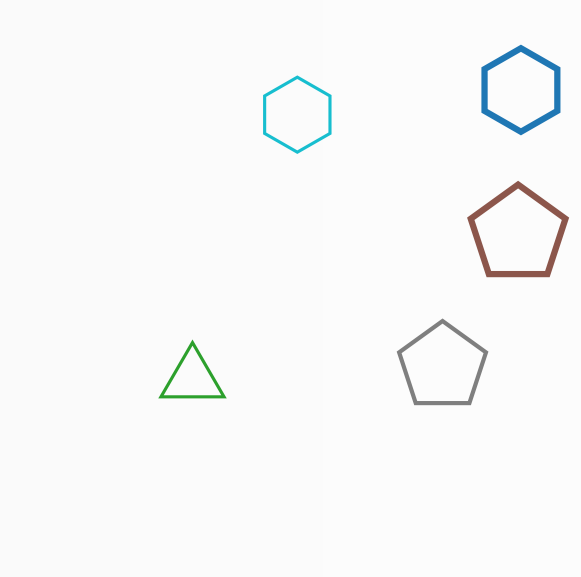[{"shape": "hexagon", "thickness": 3, "radius": 0.36, "center": [0.896, 0.843]}, {"shape": "triangle", "thickness": 1.5, "radius": 0.31, "center": [0.331, 0.343]}, {"shape": "pentagon", "thickness": 3, "radius": 0.43, "center": [0.891, 0.594]}, {"shape": "pentagon", "thickness": 2, "radius": 0.39, "center": [0.761, 0.365]}, {"shape": "hexagon", "thickness": 1.5, "radius": 0.32, "center": [0.512, 0.801]}]